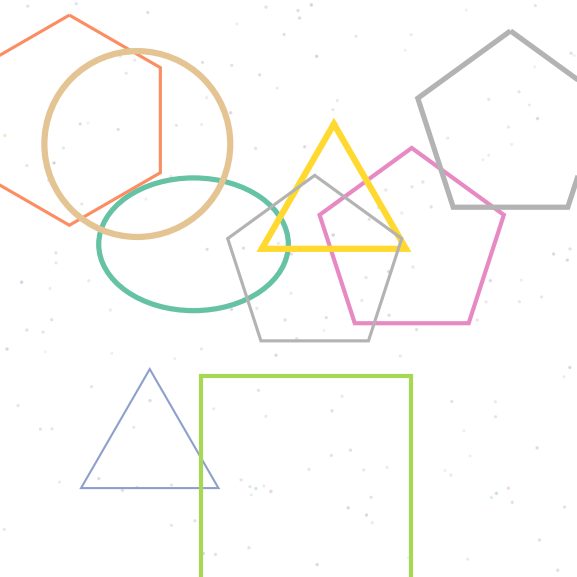[{"shape": "oval", "thickness": 2.5, "radius": 0.82, "center": [0.335, 0.576]}, {"shape": "hexagon", "thickness": 1.5, "radius": 0.91, "center": [0.12, 0.791]}, {"shape": "triangle", "thickness": 1, "radius": 0.69, "center": [0.259, 0.223]}, {"shape": "pentagon", "thickness": 2, "radius": 0.84, "center": [0.713, 0.575]}, {"shape": "square", "thickness": 2, "radius": 0.91, "center": [0.529, 0.167]}, {"shape": "triangle", "thickness": 3, "radius": 0.72, "center": [0.578, 0.64]}, {"shape": "circle", "thickness": 3, "radius": 0.8, "center": [0.238, 0.75]}, {"shape": "pentagon", "thickness": 1.5, "radius": 0.79, "center": [0.545, 0.537]}, {"shape": "pentagon", "thickness": 2.5, "radius": 0.84, "center": [0.884, 0.777]}]